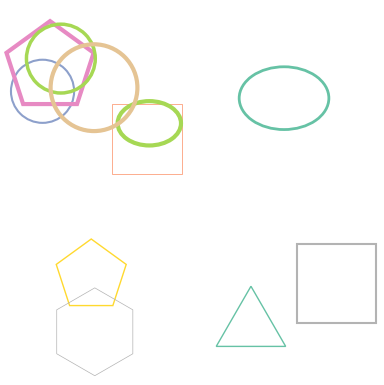[{"shape": "triangle", "thickness": 1, "radius": 0.52, "center": [0.652, 0.152]}, {"shape": "oval", "thickness": 2, "radius": 0.58, "center": [0.738, 0.745]}, {"shape": "square", "thickness": 0.5, "radius": 0.45, "center": [0.381, 0.639]}, {"shape": "circle", "thickness": 1.5, "radius": 0.41, "center": [0.111, 0.763]}, {"shape": "pentagon", "thickness": 3, "radius": 0.6, "center": [0.13, 0.826]}, {"shape": "circle", "thickness": 2.5, "radius": 0.45, "center": [0.158, 0.848]}, {"shape": "oval", "thickness": 3, "radius": 0.41, "center": [0.388, 0.68]}, {"shape": "pentagon", "thickness": 1, "radius": 0.48, "center": [0.237, 0.284]}, {"shape": "circle", "thickness": 3, "radius": 0.56, "center": [0.244, 0.772]}, {"shape": "square", "thickness": 1.5, "radius": 0.51, "center": [0.873, 0.263]}, {"shape": "hexagon", "thickness": 0.5, "radius": 0.57, "center": [0.246, 0.138]}]